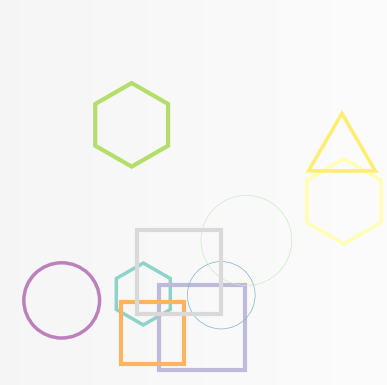[{"shape": "hexagon", "thickness": 2.5, "radius": 0.4, "center": [0.37, 0.236]}, {"shape": "hexagon", "thickness": 2.5, "radius": 0.55, "center": [0.887, 0.477]}, {"shape": "square", "thickness": 3, "radius": 0.55, "center": [0.522, 0.149]}, {"shape": "circle", "thickness": 0.5, "radius": 0.44, "center": [0.571, 0.233]}, {"shape": "square", "thickness": 3, "radius": 0.4, "center": [0.393, 0.136]}, {"shape": "hexagon", "thickness": 3, "radius": 0.54, "center": [0.34, 0.676]}, {"shape": "square", "thickness": 3, "radius": 0.55, "center": [0.462, 0.293]}, {"shape": "circle", "thickness": 2.5, "radius": 0.49, "center": [0.159, 0.22]}, {"shape": "circle", "thickness": 0.5, "radius": 0.59, "center": [0.636, 0.375]}, {"shape": "triangle", "thickness": 2.5, "radius": 0.5, "center": [0.882, 0.606]}]